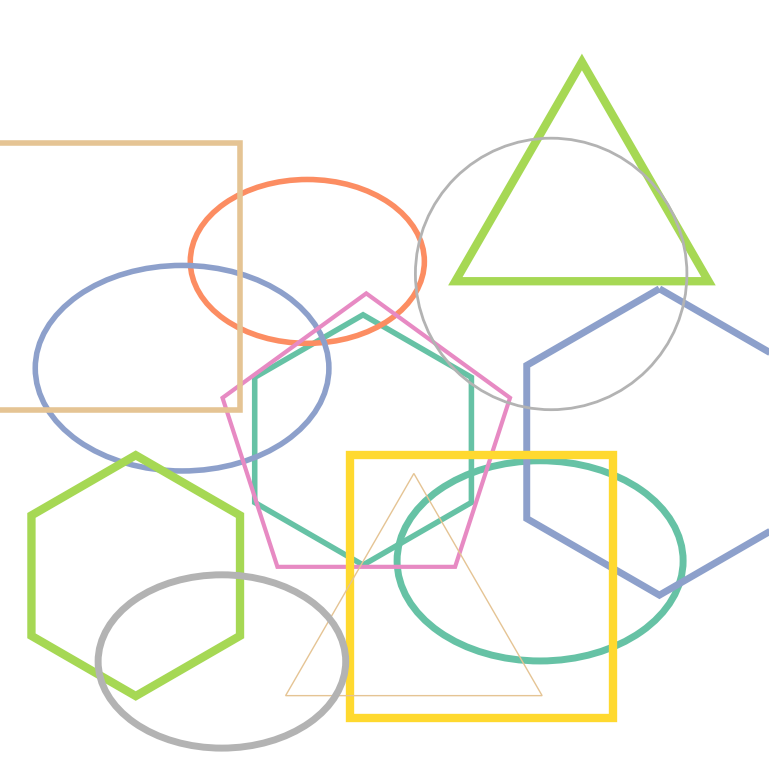[{"shape": "oval", "thickness": 2.5, "radius": 0.93, "center": [0.701, 0.272]}, {"shape": "hexagon", "thickness": 2, "radius": 0.81, "center": [0.472, 0.429]}, {"shape": "oval", "thickness": 2, "radius": 0.76, "center": [0.399, 0.661]}, {"shape": "oval", "thickness": 2, "radius": 0.95, "center": [0.236, 0.522]}, {"shape": "hexagon", "thickness": 2.5, "radius": 0.99, "center": [0.856, 0.426]}, {"shape": "pentagon", "thickness": 1.5, "radius": 0.98, "center": [0.476, 0.423]}, {"shape": "hexagon", "thickness": 3, "radius": 0.78, "center": [0.176, 0.252]}, {"shape": "triangle", "thickness": 3, "radius": 0.95, "center": [0.756, 0.73]}, {"shape": "square", "thickness": 3, "radius": 0.85, "center": [0.625, 0.238]}, {"shape": "square", "thickness": 2, "radius": 0.87, "center": [0.139, 0.641]}, {"shape": "triangle", "thickness": 0.5, "radius": 0.96, "center": [0.537, 0.193]}, {"shape": "oval", "thickness": 2.5, "radius": 0.8, "center": [0.288, 0.141]}, {"shape": "circle", "thickness": 1, "radius": 0.88, "center": [0.716, 0.644]}]